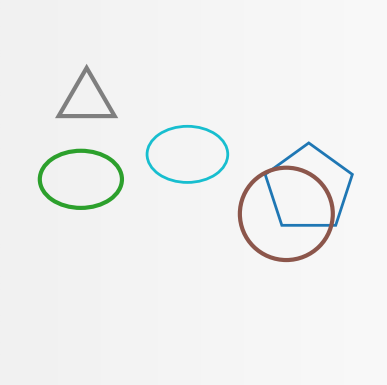[{"shape": "pentagon", "thickness": 2, "radius": 0.59, "center": [0.797, 0.51]}, {"shape": "oval", "thickness": 3, "radius": 0.53, "center": [0.209, 0.534]}, {"shape": "circle", "thickness": 3, "radius": 0.6, "center": [0.739, 0.444]}, {"shape": "triangle", "thickness": 3, "radius": 0.42, "center": [0.224, 0.74]}, {"shape": "oval", "thickness": 2, "radius": 0.52, "center": [0.484, 0.599]}]